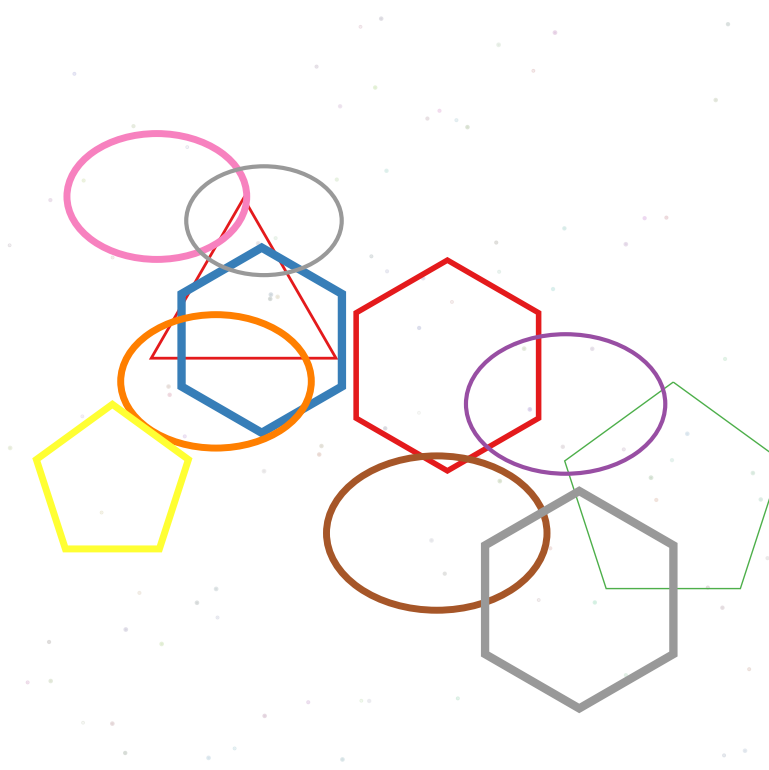[{"shape": "hexagon", "thickness": 2, "radius": 0.68, "center": [0.581, 0.525]}, {"shape": "triangle", "thickness": 1, "radius": 0.69, "center": [0.316, 0.604]}, {"shape": "hexagon", "thickness": 3, "radius": 0.6, "center": [0.34, 0.558]}, {"shape": "pentagon", "thickness": 0.5, "radius": 0.74, "center": [0.874, 0.356]}, {"shape": "oval", "thickness": 1.5, "radius": 0.65, "center": [0.735, 0.475]}, {"shape": "oval", "thickness": 2.5, "radius": 0.62, "center": [0.281, 0.505]}, {"shape": "pentagon", "thickness": 2.5, "radius": 0.52, "center": [0.146, 0.371]}, {"shape": "oval", "thickness": 2.5, "radius": 0.72, "center": [0.567, 0.308]}, {"shape": "oval", "thickness": 2.5, "radius": 0.58, "center": [0.204, 0.745]}, {"shape": "hexagon", "thickness": 3, "radius": 0.71, "center": [0.752, 0.221]}, {"shape": "oval", "thickness": 1.5, "radius": 0.5, "center": [0.343, 0.713]}]